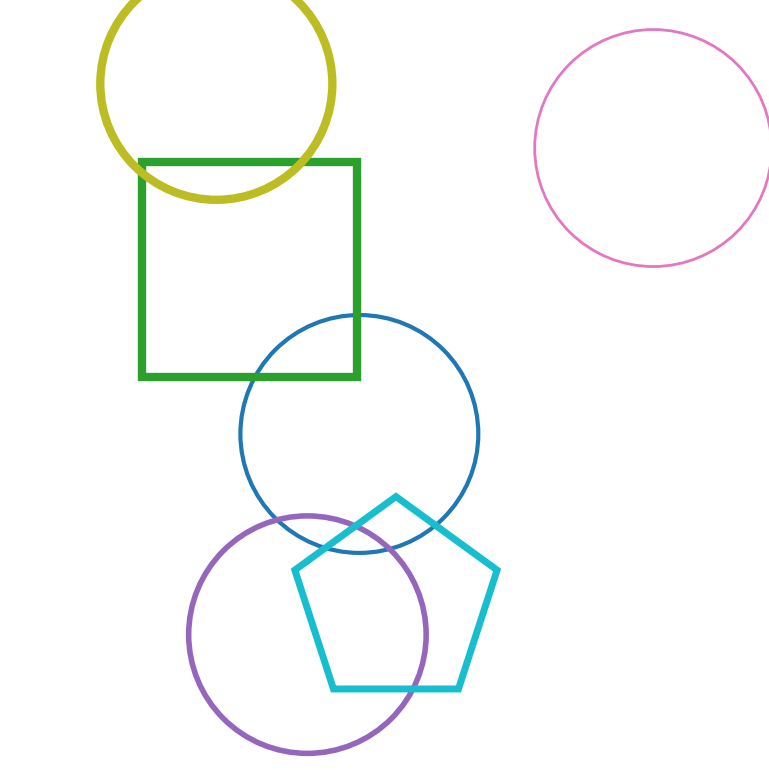[{"shape": "circle", "thickness": 1.5, "radius": 0.77, "center": [0.467, 0.436]}, {"shape": "square", "thickness": 3, "radius": 0.7, "center": [0.324, 0.65]}, {"shape": "circle", "thickness": 2, "radius": 0.77, "center": [0.399, 0.176]}, {"shape": "circle", "thickness": 1, "radius": 0.77, "center": [0.848, 0.808]}, {"shape": "circle", "thickness": 3, "radius": 0.75, "center": [0.281, 0.891]}, {"shape": "pentagon", "thickness": 2.5, "radius": 0.69, "center": [0.514, 0.217]}]